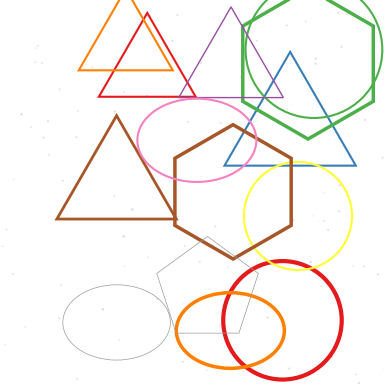[{"shape": "triangle", "thickness": 1.5, "radius": 0.73, "center": [0.383, 0.821]}, {"shape": "circle", "thickness": 3, "radius": 0.77, "center": [0.734, 0.168]}, {"shape": "triangle", "thickness": 1.5, "radius": 0.98, "center": [0.754, 0.668]}, {"shape": "hexagon", "thickness": 2.5, "radius": 0.98, "center": [0.8, 0.835]}, {"shape": "circle", "thickness": 1.5, "radius": 0.89, "center": [0.815, 0.871]}, {"shape": "triangle", "thickness": 1, "radius": 0.78, "center": [0.6, 0.825]}, {"shape": "triangle", "thickness": 1.5, "radius": 0.71, "center": [0.327, 0.888]}, {"shape": "oval", "thickness": 2.5, "radius": 0.7, "center": [0.598, 0.142]}, {"shape": "circle", "thickness": 1.5, "radius": 0.7, "center": [0.774, 0.439]}, {"shape": "hexagon", "thickness": 2.5, "radius": 0.87, "center": [0.605, 0.502]}, {"shape": "triangle", "thickness": 2, "radius": 0.9, "center": [0.303, 0.521]}, {"shape": "oval", "thickness": 1.5, "radius": 0.77, "center": [0.511, 0.636]}, {"shape": "pentagon", "thickness": 0.5, "radius": 0.69, "center": [0.539, 0.247]}, {"shape": "oval", "thickness": 0.5, "radius": 0.7, "center": [0.303, 0.163]}]